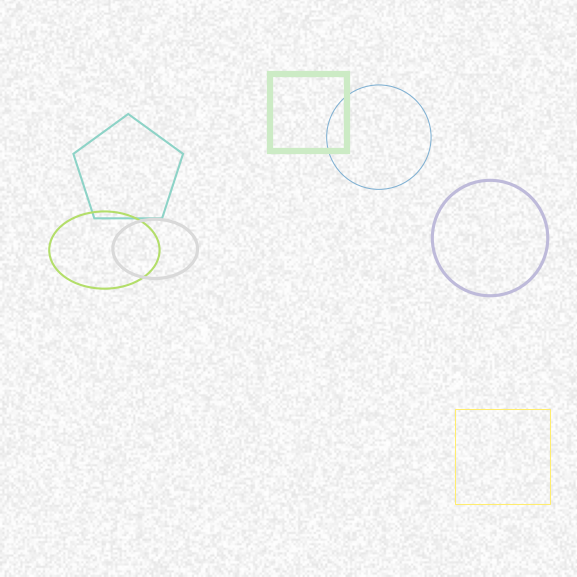[{"shape": "pentagon", "thickness": 1, "radius": 0.5, "center": [0.222, 0.702]}, {"shape": "circle", "thickness": 1.5, "radius": 0.5, "center": [0.849, 0.587]}, {"shape": "circle", "thickness": 0.5, "radius": 0.45, "center": [0.656, 0.762]}, {"shape": "oval", "thickness": 1, "radius": 0.48, "center": [0.181, 0.566]}, {"shape": "oval", "thickness": 1.5, "radius": 0.37, "center": [0.269, 0.568]}, {"shape": "square", "thickness": 3, "radius": 0.33, "center": [0.534, 0.804]}, {"shape": "square", "thickness": 0.5, "radius": 0.41, "center": [0.871, 0.209]}]